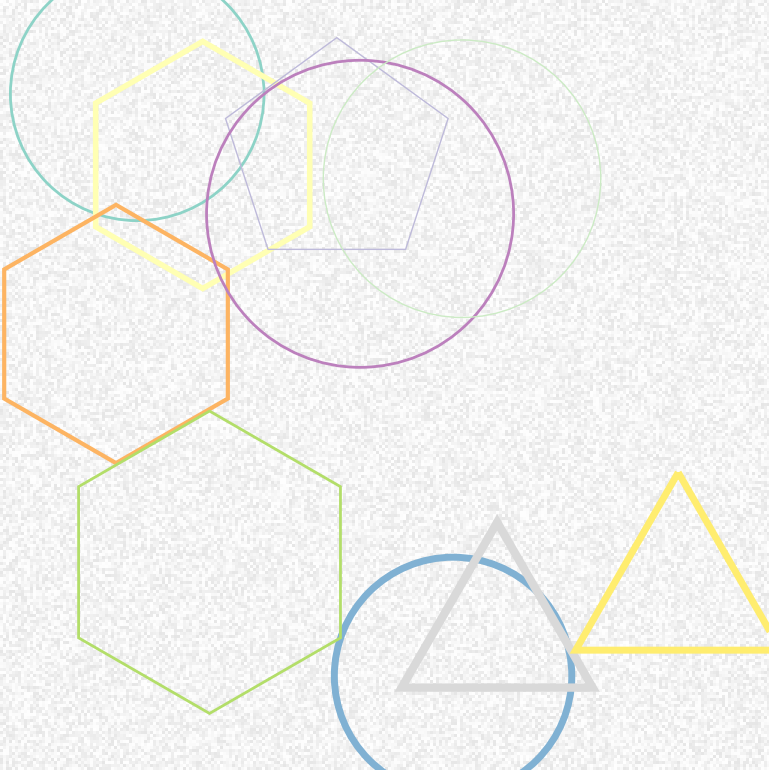[{"shape": "circle", "thickness": 1, "radius": 0.82, "center": [0.178, 0.878]}, {"shape": "hexagon", "thickness": 2, "radius": 0.8, "center": [0.263, 0.786]}, {"shape": "pentagon", "thickness": 0.5, "radius": 0.76, "center": [0.437, 0.799]}, {"shape": "circle", "thickness": 2.5, "radius": 0.77, "center": [0.588, 0.122]}, {"shape": "hexagon", "thickness": 1.5, "radius": 0.84, "center": [0.151, 0.566]}, {"shape": "hexagon", "thickness": 1, "radius": 0.98, "center": [0.272, 0.27]}, {"shape": "triangle", "thickness": 3, "radius": 0.72, "center": [0.646, 0.179]}, {"shape": "circle", "thickness": 1, "radius": 1.0, "center": [0.468, 0.722]}, {"shape": "circle", "thickness": 0.5, "radius": 0.9, "center": [0.6, 0.768]}, {"shape": "triangle", "thickness": 2.5, "radius": 0.77, "center": [0.881, 0.233]}]